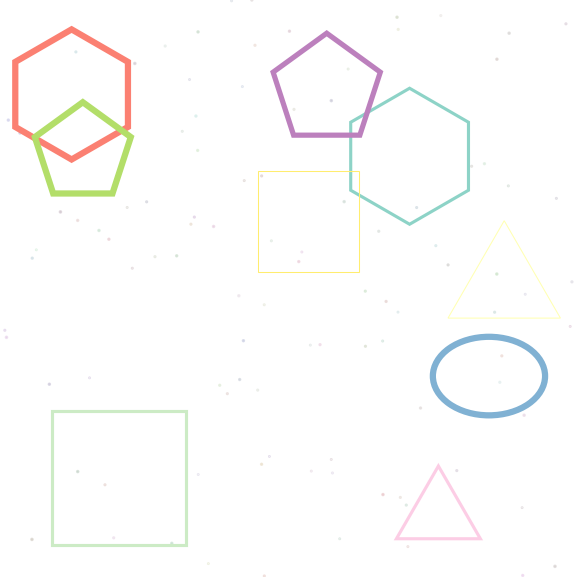[{"shape": "hexagon", "thickness": 1.5, "radius": 0.59, "center": [0.709, 0.729]}, {"shape": "triangle", "thickness": 0.5, "radius": 0.56, "center": [0.873, 0.505]}, {"shape": "hexagon", "thickness": 3, "radius": 0.56, "center": [0.124, 0.836]}, {"shape": "oval", "thickness": 3, "radius": 0.49, "center": [0.847, 0.348]}, {"shape": "pentagon", "thickness": 3, "radius": 0.44, "center": [0.143, 0.735]}, {"shape": "triangle", "thickness": 1.5, "radius": 0.42, "center": [0.759, 0.108]}, {"shape": "pentagon", "thickness": 2.5, "radius": 0.49, "center": [0.566, 0.844]}, {"shape": "square", "thickness": 1.5, "radius": 0.58, "center": [0.207, 0.171]}, {"shape": "square", "thickness": 0.5, "radius": 0.44, "center": [0.534, 0.616]}]